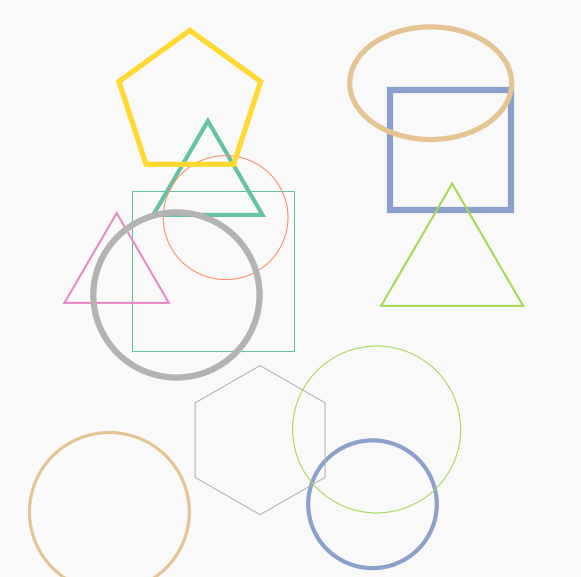[{"shape": "square", "thickness": 0.5, "radius": 0.69, "center": [0.367, 0.53]}, {"shape": "triangle", "thickness": 2, "radius": 0.54, "center": [0.358, 0.681]}, {"shape": "circle", "thickness": 0.5, "radius": 0.54, "center": [0.388, 0.622]}, {"shape": "circle", "thickness": 2, "radius": 0.55, "center": [0.641, 0.126]}, {"shape": "square", "thickness": 3, "radius": 0.52, "center": [0.775, 0.739]}, {"shape": "triangle", "thickness": 1, "radius": 0.52, "center": [0.201, 0.526]}, {"shape": "triangle", "thickness": 1, "radius": 0.71, "center": [0.778, 0.54]}, {"shape": "circle", "thickness": 0.5, "radius": 0.72, "center": [0.648, 0.255]}, {"shape": "pentagon", "thickness": 2.5, "radius": 0.64, "center": [0.327, 0.818]}, {"shape": "oval", "thickness": 2.5, "radius": 0.7, "center": [0.741, 0.855]}, {"shape": "circle", "thickness": 1.5, "radius": 0.69, "center": [0.188, 0.113]}, {"shape": "circle", "thickness": 3, "radius": 0.71, "center": [0.304, 0.488]}, {"shape": "hexagon", "thickness": 0.5, "radius": 0.65, "center": [0.447, 0.237]}]